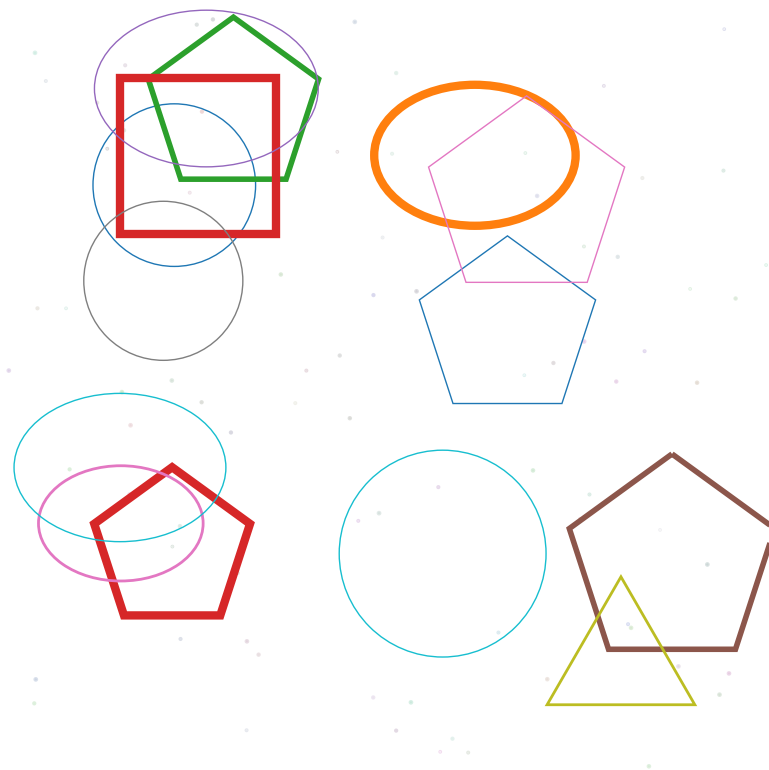[{"shape": "pentagon", "thickness": 0.5, "radius": 0.6, "center": [0.659, 0.573]}, {"shape": "circle", "thickness": 0.5, "radius": 0.53, "center": [0.226, 0.76]}, {"shape": "oval", "thickness": 3, "radius": 0.65, "center": [0.617, 0.798]}, {"shape": "pentagon", "thickness": 2, "radius": 0.58, "center": [0.303, 0.861]}, {"shape": "square", "thickness": 3, "radius": 0.51, "center": [0.257, 0.797]}, {"shape": "pentagon", "thickness": 3, "radius": 0.53, "center": [0.224, 0.287]}, {"shape": "oval", "thickness": 0.5, "radius": 0.73, "center": [0.268, 0.885]}, {"shape": "pentagon", "thickness": 2, "radius": 0.7, "center": [0.873, 0.27]}, {"shape": "oval", "thickness": 1, "radius": 0.53, "center": [0.157, 0.32]}, {"shape": "pentagon", "thickness": 0.5, "radius": 0.67, "center": [0.684, 0.742]}, {"shape": "circle", "thickness": 0.5, "radius": 0.52, "center": [0.212, 0.635]}, {"shape": "triangle", "thickness": 1, "radius": 0.55, "center": [0.806, 0.14]}, {"shape": "oval", "thickness": 0.5, "radius": 0.69, "center": [0.156, 0.393]}, {"shape": "circle", "thickness": 0.5, "radius": 0.67, "center": [0.575, 0.281]}]